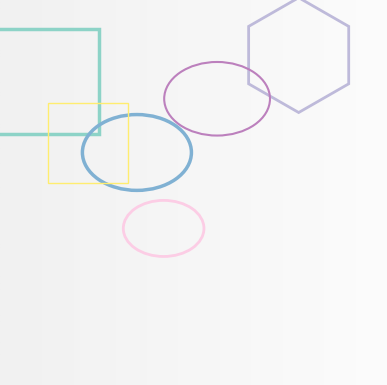[{"shape": "square", "thickness": 2.5, "radius": 0.69, "center": [0.119, 0.788]}, {"shape": "hexagon", "thickness": 2, "radius": 0.75, "center": [0.771, 0.857]}, {"shape": "oval", "thickness": 2.5, "radius": 0.7, "center": [0.353, 0.604]}, {"shape": "oval", "thickness": 2, "radius": 0.52, "center": [0.422, 0.407]}, {"shape": "oval", "thickness": 1.5, "radius": 0.68, "center": [0.56, 0.743]}, {"shape": "square", "thickness": 1, "radius": 0.52, "center": [0.227, 0.628]}]